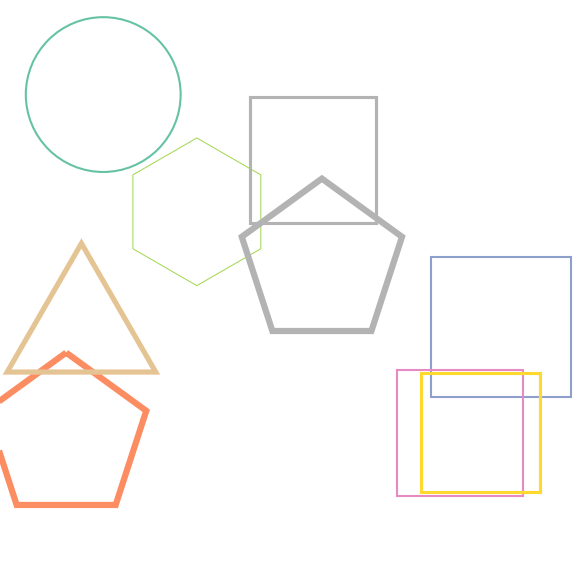[{"shape": "circle", "thickness": 1, "radius": 0.67, "center": [0.179, 0.835]}, {"shape": "pentagon", "thickness": 3, "radius": 0.73, "center": [0.115, 0.243]}, {"shape": "square", "thickness": 1, "radius": 0.6, "center": [0.868, 0.433]}, {"shape": "square", "thickness": 1, "radius": 0.54, "center": [0.797, 0.25]}, {"shape": "hexagon", "thickness": 0.5, "radius": 0.64, "center": [0.341, 0.632]}, {"shape": "square", "thickness": 1.5, "radius": 0.52, "center": [0.833, 0.25]}, {"shape": "triangle", "thickness": 2.5, "radius": 0.74, "center": [0.141, 0.429]}, {"shape": "square", "thickness": 1.5, "radius": 0.55, "center": [0.542, 0.723]}, {"shape": "pentagon", "thickness": 3, "radius": 0.73, "center": [0.557, 0.544]}]